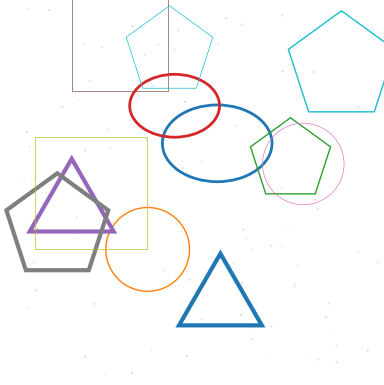[{"shape": "triangle", "thickness": 3, "radius": 0.62, "center": [0.573, 0.217]}, {"shape": "oval", "thickness": 2, "radius": 0.71, "center": [0.564, 0.628]}, {"shape": "circle", "thickness": 1, "radius": 0.54, "center": [0.384, 0.352]}, {"shape": "pentagon", "thickness": 1, "radius": 0.55, "center": [0.755, 0.585]}, {"shape": "oval", "thickness": 2, "radius": 0.58, "center": [0.454, 0.725]}, {"shape": "triangle", "thickness": 3, "radius": 0.63, "center": [0.186, 0.462]}, {"shape": "square", "thickness": 0.5, "radius": 0.62, "center": [0.312, 0.888]}, {"shape": "circle", "thickness": 0.5, "radius": 0.53, "center": [0.788, 0.574]}, {"shape": "pentagon", "thickness": 3, "radius": 0.7, "center": [0.149, 0.411]}, {"shape": "square", "thickness": 0.5, "radius": 0.73, "center": [0.237, 0.499]}, {"shape": "pentagon", "thickness": 1, "radius": 0.73, "center": [0.887, 0.827]}, {"shape": "pentagon", "thickness": 0.5, "radius": 0.59, "center": [0.44, 0.867]}]